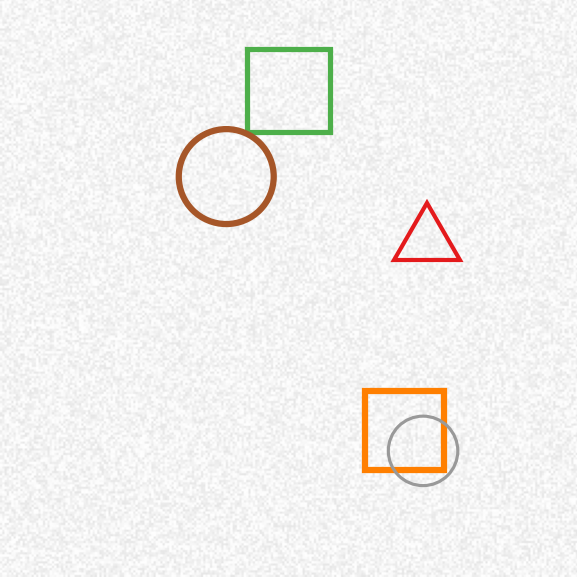[{"shape": "triangle", "thickness": 2, "radius": 0.33, "center": [0.739, 0.582]}, {"shape": "square", "thickness": 2.5, "radius": 0.36, "center": [0.5, 0.842]}, {"shape": "square", "thickness": 3, "radius": 0.34, "center": [0.7, 0.254]}, {"shape": "circle", "thickness": 3, "radius": 0.41, "center": [0.392, 0.693]}, {"shape": "circle", "thickness": 1.5, "radius": 0.3, "center": [0.733, 0.218]}]